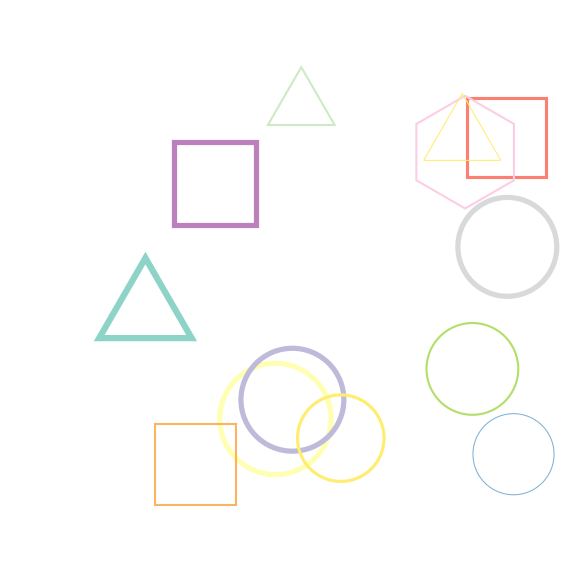[{"shape": "triangle", "thickness": 3, "radius": 0.46, "center": [0.252, 0.46]}, {"shape": "circle", "thickness": 2.5, "radius": 0.48, "center": [0.477, 0.274]}, {"shape": "circle", "thickness": 2.5, "radius": 0.45, "center": [0.506, 0.307]}, {"shape": "square", "thickness": 1.5, "radius": 0.34, "center": [0.876, 0.761]}, {"shape": "circle", "thickness": 0.5, "radius": 0.35, "center": [0.889, 0.213]}, {"shape": "square", "thickness": 1, "radius": 0.35, "center": [0.338, 0.195]}, {"shape": "circle", "thickness": 1, "radius": 0.4, "center": [0.818, 0.36]}, {"shape": "hexagon", "thickness": 1, "radius": 0.49, "center": [0.805, 0.736]}, {"shape": "circle", "thickness": 2.5, "radius": 0.43, "center": [0.878, 0.572]}, {"shape": "square", "thickness": 2.5, "radius": 0.36, "center": [0.372, 0.682]}, {"shape": "triangle", "thickness": 1, "radius": 0.33, "center": [0.522, 0.816]}, {"shape": "triangle", "thickness": 0.5, "radius": 0.39, "center": [0.8, 0.76]}, {"shape": "circle", "thickness": 1.5, "radius": 0.37, "center": [0.59, 0.24]}]